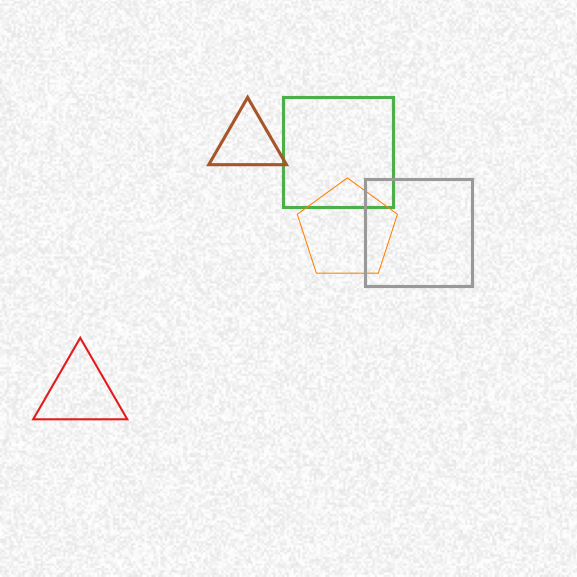[{"shape": "triangle", "thickness": 1, "radius": 0.47, "center": [0.139, 0.32]}, {"shape": "square", "thickness": 1.5, "radius": 0.48, "center": [0.585, 0.736]}, {"shape": "pentagon", "thickness": 0.5, "radius": 0.46, "center": [0.602, 0.6]}, {"shape": "triangle", "thickness": 1.5, "radius": 0.39, "center": [0.429, 0.753]}, {"shape": "square", "thickness": 1.5, "radius": 0.47, "center": [0.725, 0.597]}]